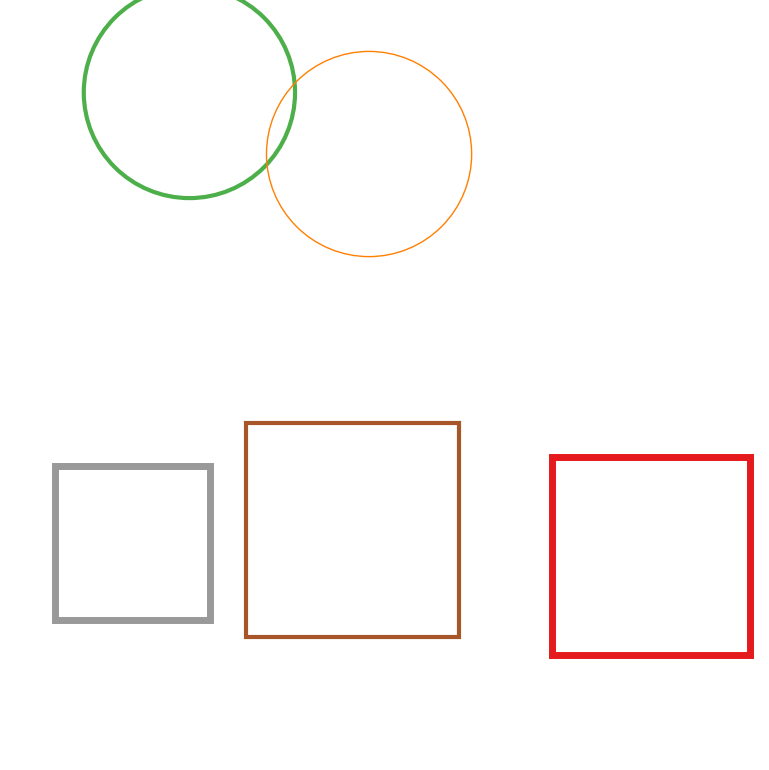[{"shape": "square", "thickness": 2.5, "radius": 0.64, "center": [0.845, 0.278]}, {"shape": "circle", "thickness": 1.5, "radius": 0.69, "center": [0.246, 0.88]}, {"shape": "circle", "thickness": 0.5, "radius": 0.67, "center": [0.479, 0.8]}, {"shape": "square", "thickness": 1.5, "radius": 0.69, "center": [0.458, 0.312]}, {"shape": "square", "thickness": 2.5, "radius": 0.5, "center": [0.172, 0.295]}]